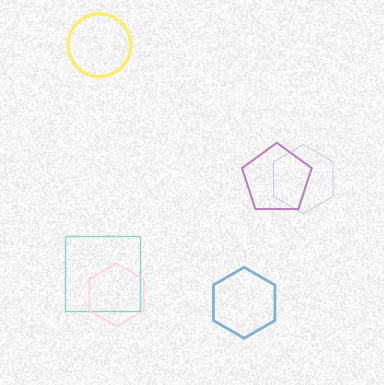[{"shape": "square", "thickness": 1, "radius": 0.49, "center": [0.267, 0.289]}, {"shape": "hexagon", "thickness": 0.5, "radius": 0.45, "center": [0.788, 0.535]}, {"shape": "hexagon", "thickness": 2, "radius": 0.46, "center": [0.634, 0.214]}, {"shape": "hexagon", "thickness": 1, "radius": 0.41, "center": [0.303, 0.234]}, {"shape": "pentagon", "thickness": 1.5, "radius": 0.48, "center": [0.719, 0.534]}, {"shape": "circle", "thickness": 2.5, "radius": 0.41, "center": [0.258, 0.883]}]